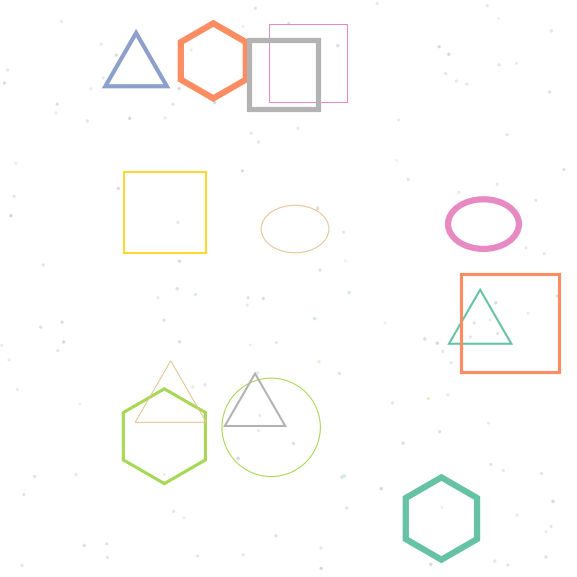[{"shape": "hexagon", "thickness": 3, "radius": 0.36, "center": [0.764, 0.101]}, {"shape": "triangle", "thickness": 1, "radius": 0.31, "center": [0.831, 0.435]}, {"shape": "square", "thickness": 1.5, "radius": 0.43, "center": [0.883, 0.44]}, {"shape": "hexagon", "thickness": 3, "radius": 0.32, "center": [0.369, 0.894]}, {"shape": "triangle", "thickness": 2, "radius": 0.31, "center": [0.236, 0.881]}, {"shape": "oval", "thickness": 3, "radius": 0.31, "center": [0.837, 0.611]}, {"shape": "square", "thickness": 0.5, "radius": 0.34, "center": [0.534, 0.891]}, {"shape": "circle", "thickness": 0.5, "radius": 0.43, "center": [0.47, 0.259]}, {"shape": "hexagon", "thickness": 1.5, "radius": 0.41, "center": [0.285, 0.244]}, {"shape": "square", "thickness": 1, "radius": 0.35, "center": [0.286, 0.632]}, {"shape": "oval", "thickness": 0.5, "radius": 0.29, "center": [0.511, 0.603]}, {"shape": "triangle", "thickness": 0.5, "radius": 0.36, "center": [0.296, 0.303]}, {"shape": "square", "thickness": 2.5, "radius": 0.3, "center": [0.491, 0.871]}, {"shape": "triangle", "thickness": 1, "radius": 0.3, "center": [0.442, 0.292]}]